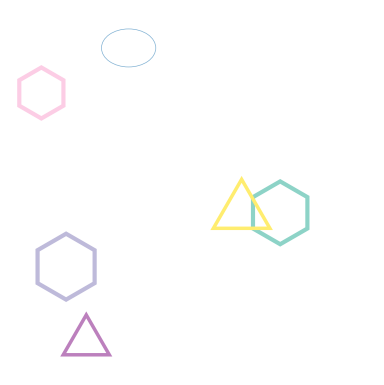[{"shape": "hexagon", "thickness": 3, "radius": 0.41, "center": [0.728, 0.447]}, {"shape": "hexagon", "thickness": 3, "radius": 0.43, "center": [0.172, 0.307]}, {"shape": "oval", "thickness": 0.5, "radius": 0.35, "center": [0.334, 0.875]}, {"shape": "hexagon", "thickness": 3, "radius": 0.33, "center": [0.107, 0.759]}, {"shape": "triangle", "thickness": 2.5, "radius": 0.35, "center": [0.224, 0.113]}, {"shape": "triangle", "thickness": 2.5, "radius": 0.42, "center": [0.628, 0.449]}]